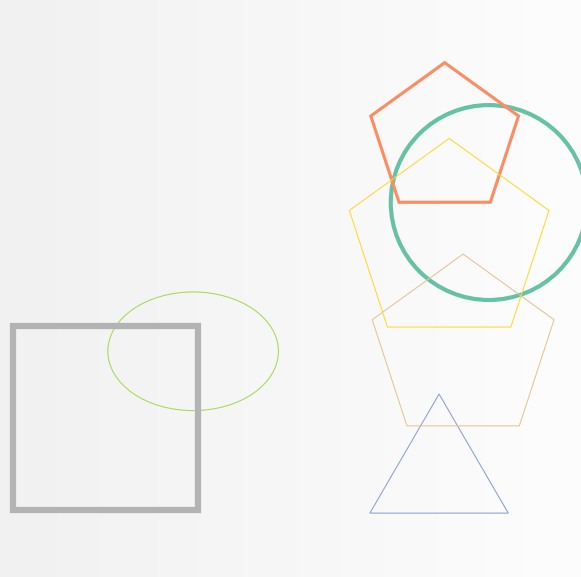[{"shape": "circle", "thickness": 2, "radius": 0.84, "center": [0.841, 0.648]}, {"shape": "pentagon", "thickness": 1.5, "radius": 0.67, "center": [0.765, 0.757]}, {"shape": "triangle", "thickness": 0.5, "radius": 0.69, "center": [0.755, 0.179]}, {"shape": "oval", "thickness": 0.5, "radius": 0.73, "center": [0.332, 0.391]}, {"shape": "pentagon", "thickness": 0.5, "radius": 0.9, "center": [0.773, 0.579]}, {"shape": "pentagon", "thickness": 0.5, "radius": 0.82, "center": [0.797, 0.395]}, {"shape": "square", "thickness": 3, "radius": 0.8, "center": [0.182, 0.275]}]